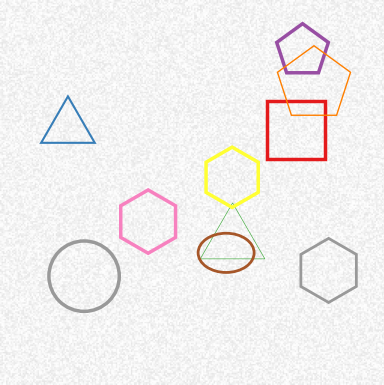[{"shape": "square", "thickness": 2.5, "radius": 0.38, "center": [0.77, 0.664]}, {"shape": "triangle", "thickness": 1.5, "radius": 0.4, "center": [0.176, 0.669]}, {"shape": "triangle", "thickness": 0.5, "radius": 0.48, "center": [0.604, 0.376]}, {"shape": "pentagon", "thickness": 2.5, "radius": 0.35, "center": [0.786, 0.868]}, {"shape": "pentagon", "thickness": 1, "radius": 0.5, "center": [0.816, 0.781]}, {"shape": "hexagon", "thickness": 2.5, "radius": 0.39, "center": [0.603, 0.54]}, {"shape": "oval", "thickness": 2, "radius": 0.36, "center": [0.587, 0.343]}, {"shape": "hexagon", "thickness": 2.5, "radius": 0.41, "center": [0.385, 0.424]}, {"shape": "hexagon", "thickness": 2, "radius": 0.42, "center": [0.854, 0.298]}, {"shape": "circle", "thickness": 2.5, "radius": 0.46, "center": [0.218, 0.283]}]